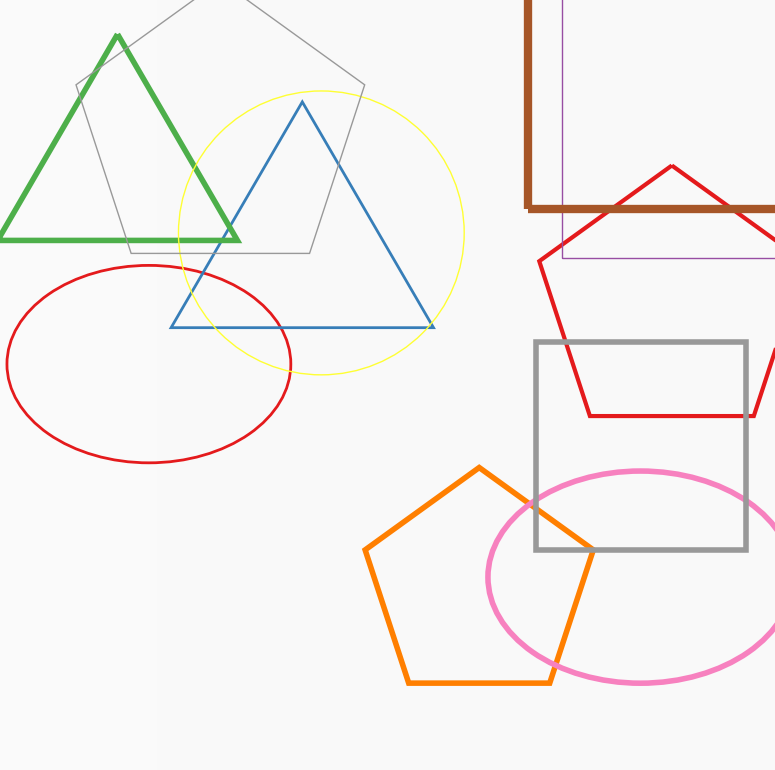[{"shape": "pentagon", "thickness": 1.5, "radius": 0.9, "center": [0.867, 0.605]}, {"shape": "oval", "thickness": 1, "radius": 0.92, "center": [0.192, 0.527]}, {"shape": "triangle", "thickness": 1, "radius": 0.98, "center": [0.39, 0.672]}, {"shape": "triangle", "thickness": 2, "radius": 0.89, "center": [0.152, 0.777]}, {"shape": "square", "thickness": 0.5, "radius": 0.86, "center": [0.898, 0.837]}, {"shape": "pentagon", "thickness": 2, "radius": 0.77, "center": [0.618, 0.238]}, {"shape": "circle", "thickness": 0.5, "radius": 0.92, "center": [0.415, 0.698]}, {"shape": "square", "thickness": 3, "radius": 0.86, "center": [0.853, 0.9]}, {"shape": "oval", "thickness": 2, "radius": 0.98, "center": [0.826, 0.25]}, {"shape": "pentagon", "thickness": 0.5, "radius": 0.98, "center": [0.284, 0.829]}, {"shape": "square", "thickness": 2, "radius": 0.68, "center": [0.827, 0.42]}]